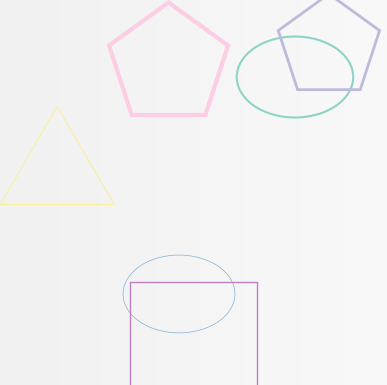[{"shape": "oval", "thickness": 1.5, "radius": 0.75, "center": [0.761, 0.8]}, {"shape": "pentagon", "thickness": 2, "radius": 0.69, "center": [0.849, 0.878]}, {"shape": "oval", "thickness": 0.5, "radius": 0.72, "center": [0.462, 0.236]}, {"shape": "pentagon", "thickness": 3, "radius": 0.81, "center": [0.435, 0.832]}, {"shape": "square", "thickness": 1, "radius": 0.81, "center": [0.5, 0.104]}, {"shape": "triangle", "thickness": 0.5, "radius": 0.85, "center": [0.148, 0.554]}]